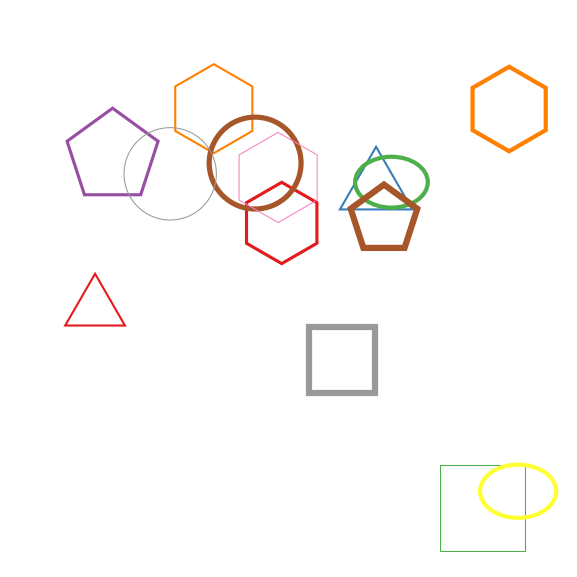[{"shape": "hexagon", "thickness": 1.5, "radius": 0.35, "center": [0.488, 0.613]}, {"shape": "triangle", "thickness": 1, "radius": 0.3, "center": [0.165, 0.465]}, {"shape": "triangle", "thickness": 1, "radius": 0.36, "center": [0.651, 0.673]}, {"shape": "oval", "thickness": 2, "radius": 0.31, "center": [0.678, 0.684]}, {"shape": "square", "thickness": 0.5, "radius": 0.37, "center": [0.835, 0.12]}, {"shape": "pentagon", "thickness": 1.5, "radius": 0.41, "center": [0.195, 0.729]}, {"shape": "hexagon", "thickness": 2, "radius": 0.37, "center": [0.882, 0.81]}, {"shape": "hexagon", "thickness": 1, "radius": 0.39, "center": [0.37, 0.811]}, {"shape": "oval", "thickness": 2, "radius": 0.33, "center": [0.897, 0.148]}, {"shape": "circle", "thickness": 2.5, "radius": 0.4, "center": [0.442, 0.717]}, {"shape": "pentagon", "thickness": 3, "radius": 0.3, "center": [0.665, 0.619]}, {"shape": "hexagon", "thickness": 0.5, "radius": 0.39, "center": [0.482, 0.692]}, {"shape": "circle", "thickness": 0.5, "radius": 0.4, "center": [0.295, 0.698]}, {"shape": "square", "thickness": 3, "radius": 0.29, "center": [0.591, 0.375]}]